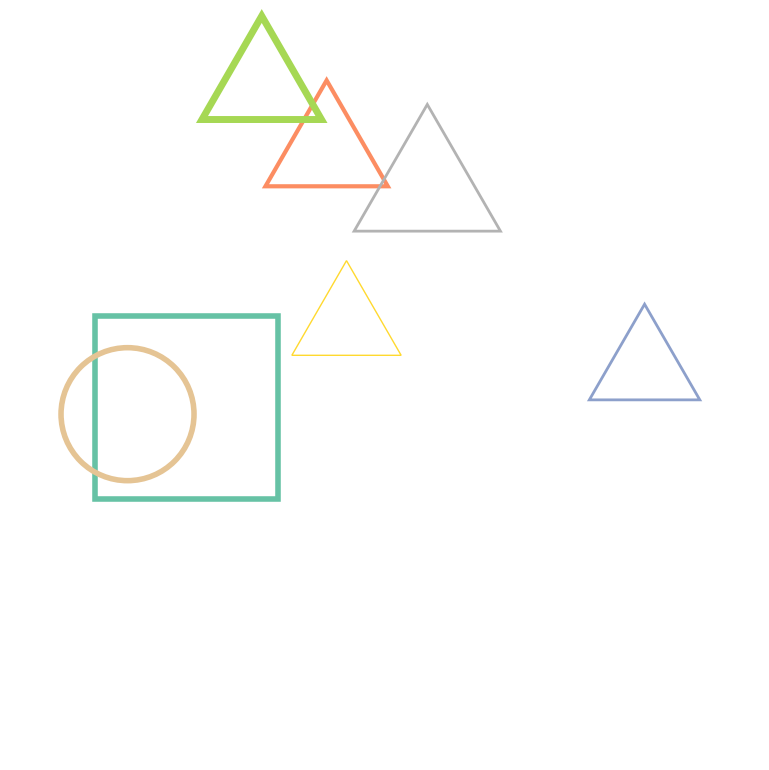[{"shape": "square", "thickness": 2, "radius": 0.59, "center": [0.242, 0.471]}, {"shape": "triangle", "thickness": 1.5, "radius": 0.46, "center": [0.424, 0.804]}, {"shape": "triangle", "thickness": 1, "radius": 0.41, "center": [0.837, 0.522]}, {"shape": "triangle", "thickness": 2.5, "radius": 0.45, "center": [0.34, 0.89]}, {"shape": "triangle", "thickness": 0.5, "radius": 0.41, "center": [0.45, 0.58]}, {"shape": "circle", "thickness": 2, "radius": 0.43, "center": [0.166, 0.462]}, {"shape": "triangle", "thickness": 1, "radius": 0.55, "center": [0.555, 0.755]}]